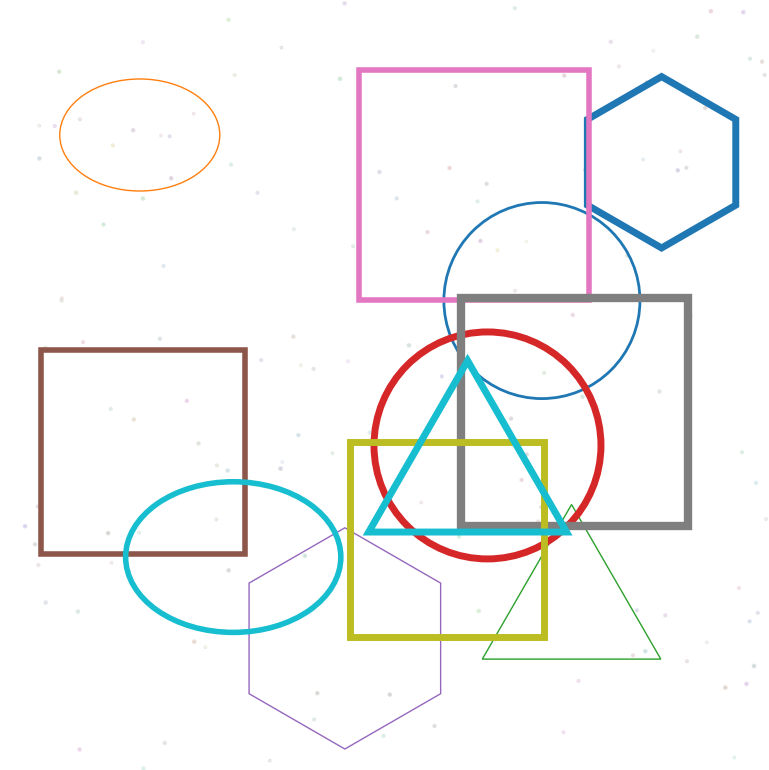[{"shape": "hexagon", "thickness": 2.5, "radius": 0.56, "center": [0.859, 0.789]}, {"shape": "circle", "thickness": 1, "radius": 0.64, "center": [0.704, 0.61]}, {"shape": "oval", "thickness": 0.5, "radius": 0.52, "center": [0.182, 0.825]}, {"shape": "triangle", "thickness": 0.5, "radius": 0.67, "center": [0.742, 0.211]}, {"shape": "circle", "thickness": 2.5, "radius": 0.74, "center": [0.633, 0.422]}, {"shape": "hexagon", "thickness": 0.5, "radius": 0.72, "center": [0.448, 0.171]}, {"shape": "square", "thickness": 2, "radius": 0.66, "center": [0.186, 0.413]}, {"shape": "square", "thickness": 2, "radius": 0.75, "center": [0.616, 0.76]}, {"shape": "square", "thickness": 3, "radius": 0.74, "center": [0.746, 0.465]}, {"shape": "square", "thickness": 2.5, "radius": 0.63, "center": [0.58, 0.299]}, {"shape": "oval", "thickness": 2, "radius": 0.7, "center": [0.303, 0.277]}, {"shape": "triangle", "thickness": 2.5, "radius": 0.74, "center": [0.607, 0.383]}]